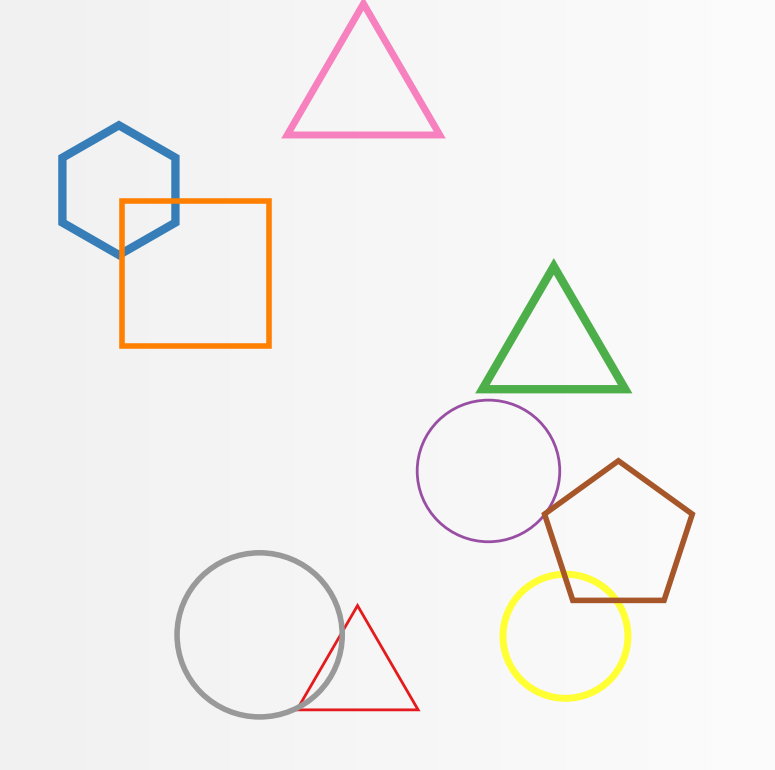[{"shape": "triangle", "thickness": 1, "radius": 0.45, "center": [0.461, 0.123]}, {"shape": "hexagon", "thickness": 3, "radius": 0.42, "center": [0.153, 0.753]}, {"shape": "triangle", "thickness": 3, "radius": 0.53, "center": [0.715, 0.548]}, {"shape": "circle", "thickness": 1, "radius": 0.46, "center": [0.63, 0.388]}, {"shape": "square", "thickness": 2, "radius": 0.47, "center": [0.252, 0.645]}, {"shape": "circle", "thickness": 2.5, "radius": 0.4, "center": [0.73, 0.174]}, {"shape": "pentagon", "thickness": 2, "radius": 0.5, "center": [0.798, 0.301]}, {"shape": "triangle", "thickness": 2.5, "radius": 0.57, "center": [0.469, 0.882]}, {"shape": "circle", "thickness": 2, "radius": 0.53, "center": [0.335, 0.175]}]